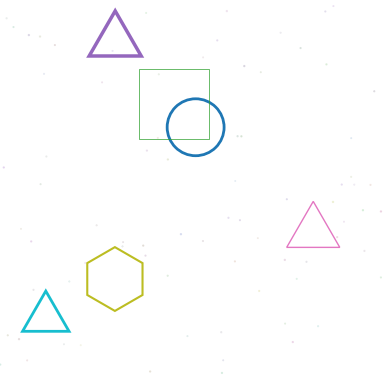[{"shape": "circle", "thickness": 2, "radius": 0.37, "center": [0.508, 0.669]}, {"shape": "square", "thickness": 0.5, "radius": 0.45, "center": [0.451, 0.73]}, {"shape": "triangle", "thickness": 2.5, "radius": 0.39, "center": [0.299, 0.894]}, {"shape": "triangle", "thickness": 1, "radius": 0.4, "center": [0.814, 0.397]}, {"shape": "hexagon", "thickness": 1.5, "radius": 0.41, "center": [0.298, 0.275]}, {"shape": "triangle", "thickness": 2, "radius": 0.35, "center": [0.119, 0.174]}]